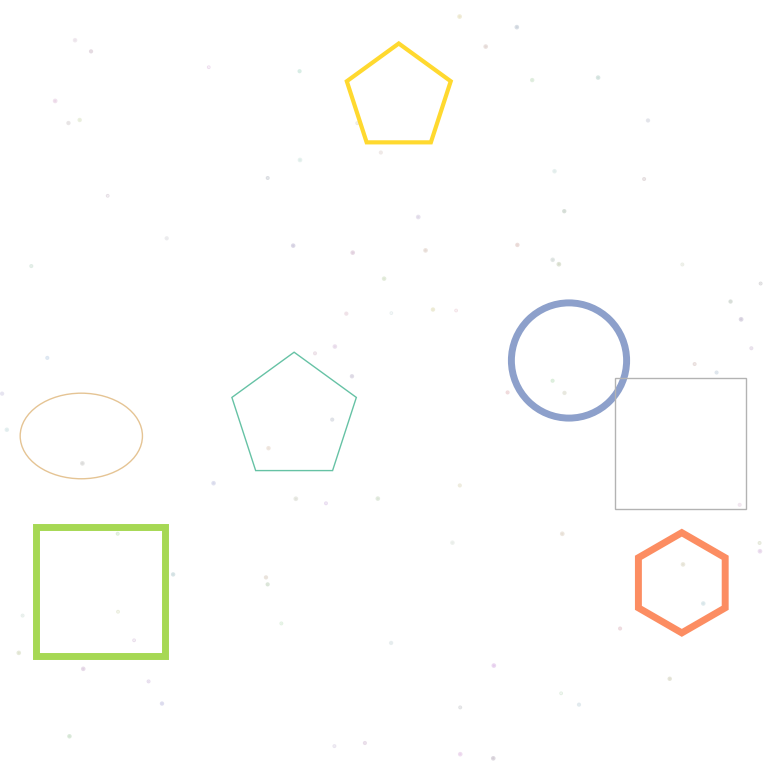[{"shape": "pentagon", "thickness": 0.5, "radius": 0.42, "center": [0.382, 0.458]}, {"shape": "hexagon", "thickness": 2.5, "radius": 0.33, "center": [0.885, 0.243]}, {"shape": "circle", "thickness": 2.5, "radius": 0.37, "center": [0.739, 0.532]}, {"shape": "square", "thickness": 2.5, "radius": 0.42, "center": [0.131, 0.232]}, {"shape": "pentagon", "thickness": 1.5, "radius": 0.35, "center": [0.518, 0.873]}, {"shape": "oval", "thickness": 0.5, "radius": 0.4, "center": [0.106, 0.434]}, {"shape": "square", "thickness": 0.5, "radius": 0.42, "center": [0.884, 0.424]}]